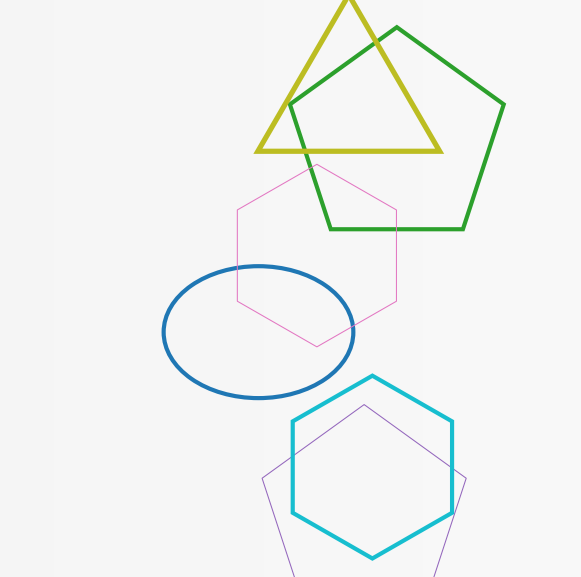[{"shape": "oval", "thickness": 2, "radius": 0.82, "center": [0.445, 0.424]}, {"shape": "pentagon", "thickness": 2, "radius": 0.97, "center": [0.683, 0.759]}, {"shape": "pentagon", "thickness": 0.5, "radius": 0.92, "center": [0.626, 0.114]}, {"shape": "hexagon", "thickness": 0.5, "radius": 0.79, "center": [0.545, 0.557]}, {"shape": "triangle", "thickness": 2.5, "radius": 0.9, "center": [0.6, 0.827]}, {"shape": "hexagon", "thickness": 2, "radius": 0.79, "center": [0.641, 0.19]}]